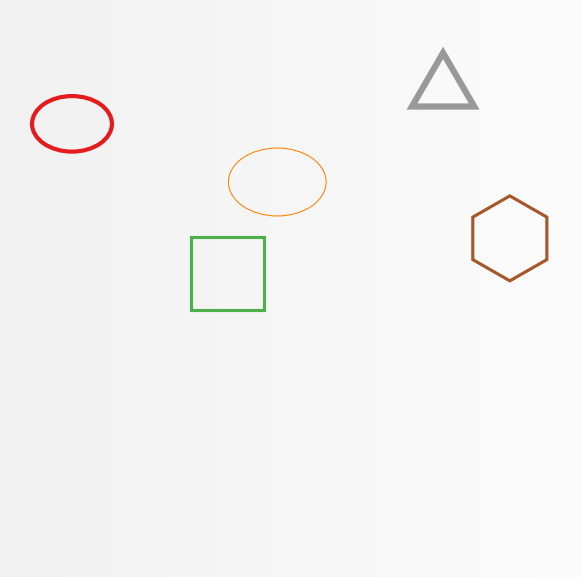[{"shape": "oval", "thickness": 2, "radius": 0.34, "center": [0.124, 0.785]}, {"shape": "square", "thickness": 1.5, "radius": 0.31, "center": [0.392, 0.525]}, {"shape": "oval", "thickness": 0.5, "radius": 0.42, "center": [0.477, 0.684]}, {"shape": "hexagon", "thickness": 1.5, "radius": 0.37, "center": [0.877, 0.586]}, {"shape": "triangle", "thickness": 3, "radius": 0.31, "center": [0.762, 0.846]}]